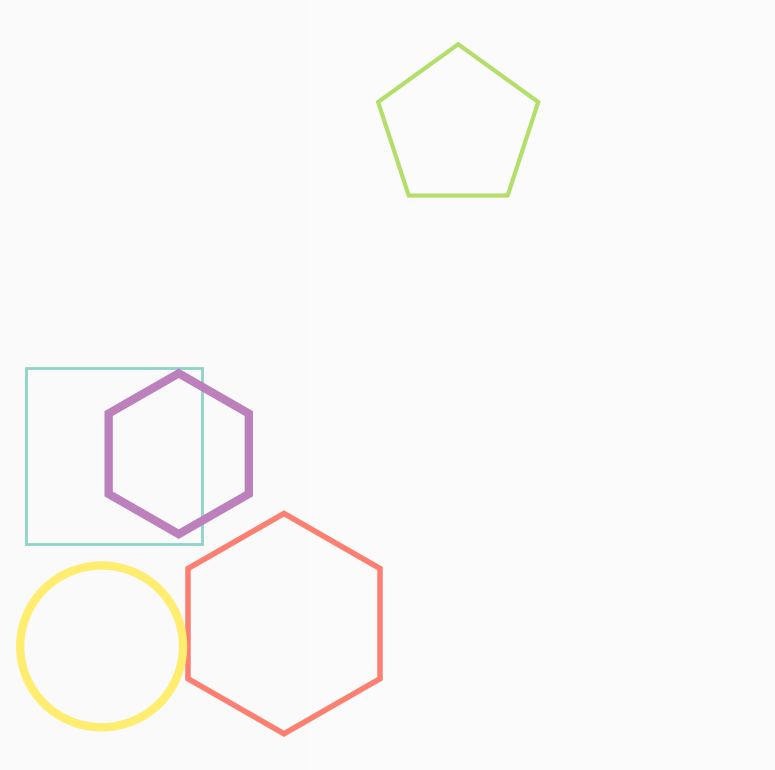[{"shape": "square", "thickness": 1, "radius": 0.57, "center": [0.147, 0.408]}, {"shape": "hexagon", "thickness": 2, "radius": 0.72, "center": [0.366, 0.19]}, {"shape": "pentagon", "thickness": 1.5, "radius": 0.54, "center": [0.591, 0.834]}, {"shape": "hexagon", "thickness": 3, "radius": 0.52, "center": [0.231, 0.411]}, {"shape": "circle", "thickness": 3, "radius": 0.53, "center": [0.131, 0.161]}]